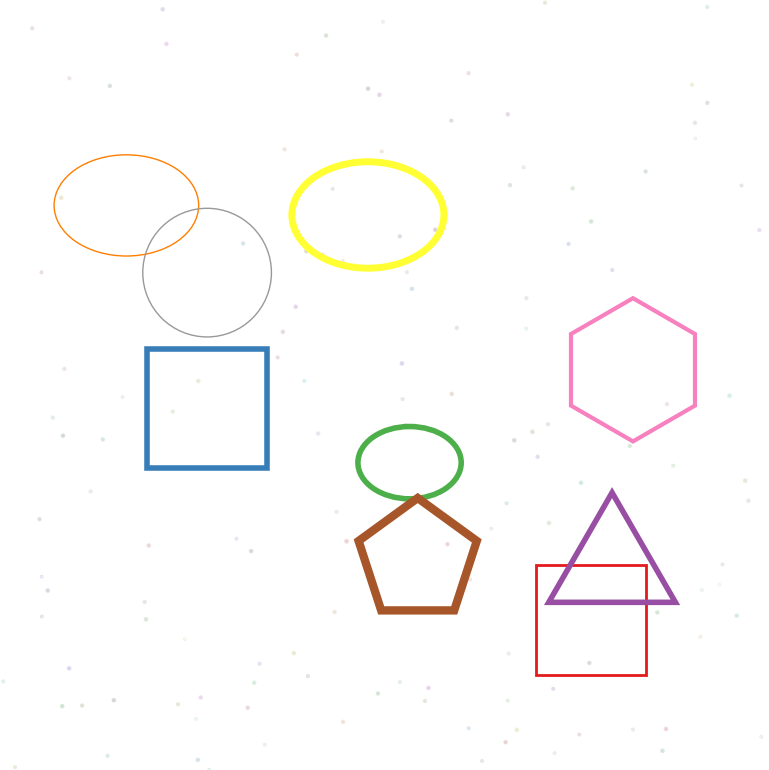[{"shape": "square", "thickness": 1, "radius": 0.36, "center": [0.767, 0.195]}, {"shape": "square", "thickness": 2, "radius": 0.39, "center": [0.269, 0.469]}, {"shape": "oval", "thickness": 2, "radius": 0.34, "center": [0.532, 0.399]}, {"shape": "triangle", "thickness": 2, "radius": 0.47, "center": [0.795, 0.265]}, {"shape": "oval", "thickness": 0.5, "radius": 0.47, "center": [0.164, 0.733]}, {"shape": "oval", "thickness": 2.5, "radius": 0.49, "center": [0.478, 0.721]}, {"shape": "pentagon", "thickness": 3, "radius": 0.4, "center": [0.542, 0.273]}, {"shape": "hexagon", "thickness": 1.5, "radius": 0.46, "center": [0.822, 0.52]}, {"shape": "circle", "thickness": 0.5, "radius": 0.42, "center": [0.269, 0.646]}]